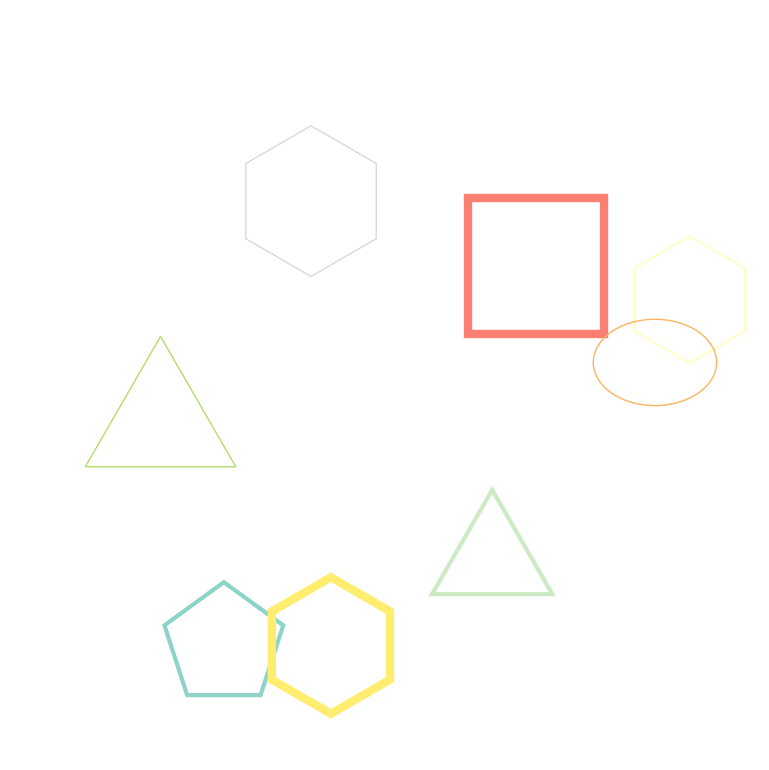[{"shape": "pentagon", "thickness": 1.5, "radius": 0.41, "center": [0.291, 0.163]}, {"shape": "hexagon", "thickness": 0.5, "radius": 0.41, "center": [0.896, 0.611]}, {"shape": "square", "thickness": 3, "radius": 0.44, "center": [0.696, 0.654]}, {"shape": "oval", "thickness": 0.5, "radius": 0.4, "center": [0.851, 0.529]}, {"shape": "triangle", "thickness": 0.5, "radius": 0.56, "center": [0.208, 0.45]}, {"shape": "hexagon", "thickness": 0.5, "radius": 0.49, "center": [0.404, 0.739]}, {"shape": "triangle", "thickness": 1.5, "radius": 0.45, "center": [0.639, 0.273]}, {"shape": "hexagon", "thickness": 3, "radius": 0.44, "center": [0.43, 0.162]}]